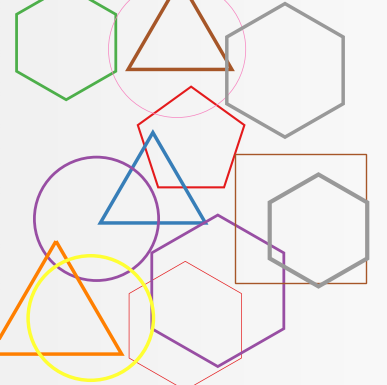[{"shape": "hexagon", "thickness": 0.5, "radius": 0.84, "center": [0.478, 0.154]}, {"shape": "pentagon", "thickness": 1.5, "radius": 0.72, "center": [0.493, 0.63]}, {"shape": "triangle", "thickness": 2.5, "radius": 0.78, "center": [0.395, 0.499]}, {"shape": "hexagon", "thickness": 2, "radius": 0.74, "center": [0.171, 0.889]}, {"shape": "circle", "thickness": 2, "radius": 0.8, "center": [0.249, 0.432]}, {"shape": "hexagon", "thickness": 2, "radius": 0.98, "center": [0.562, 0.245]}, {"shape": "triangle", "thickness": 2.5, "radius": 0.98, "center": [0.145, 0.178]}, {"shape": "circle", "thickness": 2.5, "radius": 0.81, "center": [0.234, 0.174]}, {"shape": "square", "thickness": 1, "radius": 0.84, "center": [0.775, 0.433]}, {"shape": "triangle", "thickness": 2.5, "radius": 0.77, "center": [0.464, 0.897]}, {"shape": "circle", "thickness": 0.5, "radius": 0.89, "center": [0.457, 0.872]}, {"shape": "hexagon", "thickness": 3, "radius": 0.73, "center": [0.822, 0.401]}, {"shape": "hexagon", "thickness": 2.5, "radius": 0.87, "center": [0.735, 0.817]}]